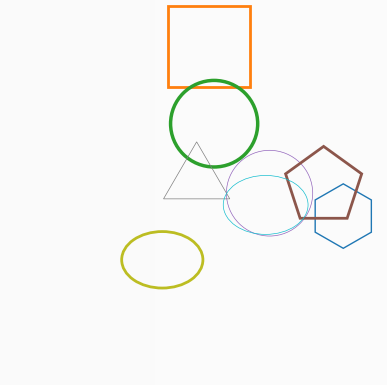[{"shape": "hexagon", "thickness": 1, "radius": 0.42, "center": [0.886, 0.439]}, {"shape": "square", "thickness": 2, "radius": 0.53, "center": [0.54, 0.879]}, {"shape": "circle", "thickness": 2.5, "radius": 0.56, "center": [0.553, 0.679]}, {"shape": "circle", "thickness": 0.5, "radius": 0.56, "center": [0.696, 0.498]}, {"shape": "pentagon", "thickness": 2, "radius": 0.52, "center": [0.835, 0.517]}, {"shape": "triangle", "thickness": 0.5, "radius": 0.49, "center": [0.507, 0.533]}, {"shape": "oval", "thickness": 2, "radius": 0.52, "center": [0.419, 0.325]}, {"shape": "oval", "thickness": 0.5, "radius": 0.55, "center": [0.686, 0.468]}]